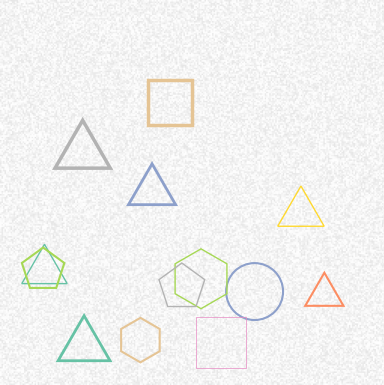[{"shape": "triangle", "thickness": 2, "radius": 0.39, "center": [0.218, 0.102]}, {"shape": "triangle", "thickness": 1, "radius": 0.34, "center": [0.116, 0.297]}, {"shape": "triangle", "thickness": 1.5, "radius": 0.29, "center": [0.842, 0.234]}, {"shape": "triangle", "thickness": 2, "radius": 0.35, "center": [0.395, 0.504]}, {"shape": "circle", "thickness": 1.5, "radius": 0.37, "center": [0.661, 0.243]}, {"shape": "square", "thickness": 0.5, "radius": 0.33, "center": [0.574, 0.111]}, {"shape": "hexagon", "thickness": 1, "radius": 0.39, "center": [0.522, 0.276]}, {"shape": "pentagon", "thickness": 1.5, "radius": 0.29, "center": [0.112, 0.299]}, {"shape": "triangle", "thickness": 1, "radius": 0.35, "center": [0.782, 0.447]}, {"shape": "square", "thickness": 2.5, "radius": 0.29, "center": [0.441, 0.734]}, {"shape": "hexagon", "thickness": 1.5, "radius": 0.29, "center": [0.365, 0.117]}, {"shape": "pentagon", "thickness": 1, "radius": 0.31, "center": [0.472, 0.254]}, {"shape": "triangle", "thickness": 2.5, "radius": 0.41, "center": [0.215, 0.605]}]